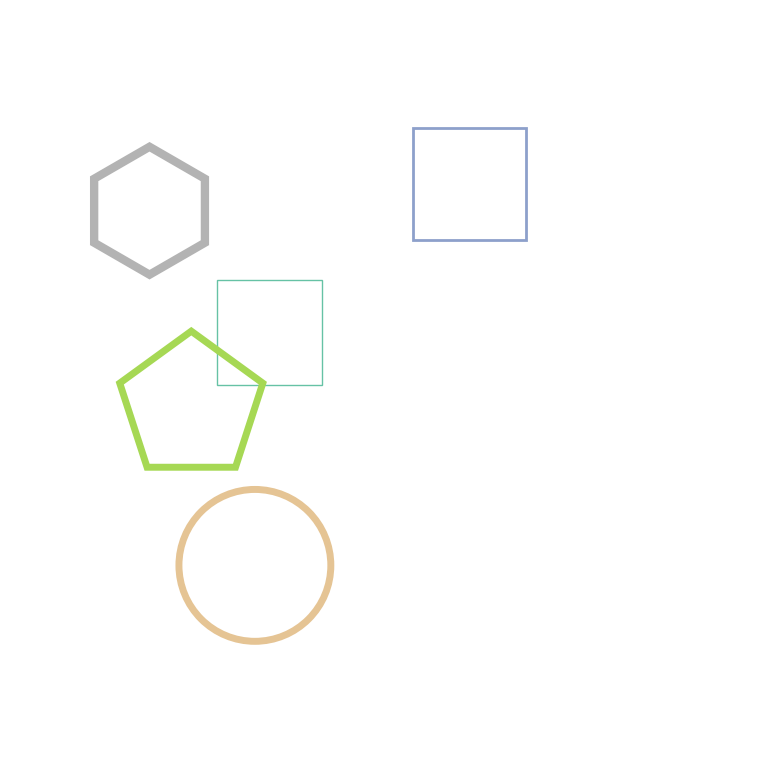[{"shape": "square", "thickness": 0.5, "radius": 0.34, "center": [0.35, 0.568]}, {"shape": "square", "thickness": 1, "radius": 0.37, "center": [0.61, 0.761]}, {"shape": "pentagon", "thickness": 2.5, "radius": 0.49, "center": [0.248, 0.472]}, {"shape": "circle", "thickness": 2.5, "radius": 0.49, "center": [0.331, 0.266]}, {"shape": "hexagon", "thickness": 3, "radius": 0.42, "center": [0.194, 0.726]}]